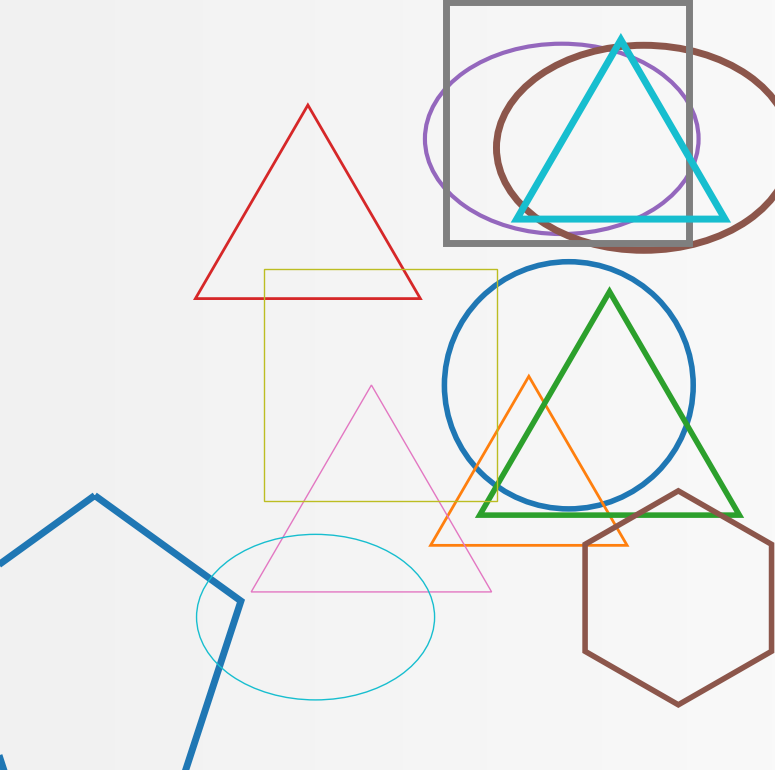[{"shape": "pentagon", "thickness": 2.5, "radius": 0.99, "center": [0.122, 0.158]}, {"shape": "circle", "thickness": 2, "radius": 0.8, "center": [0.734, 0.5]}, {"shape": "triangle", "thickness": 1, "radius": 0.73, "center": [0.682, 0.365]}, {"shape": "triangle", "thickness": 2, "radius": 0.97, "center": [0.786, 0.428]}, {"shape": "triangle", "thickness": 1, "radius": 0.84, "center": [0.397, 0.696]}, {"shape": "oval", "thickness": 1.5, "radius": 0.88, "center": [0.725, 0.82]}, {"shape": "oval", "thickness": 2.5, "radius": 0.95, "center": [0.831, 0.808]}, {"shape": "hexagon", "thickness": 2, "radius": 0.69, "center": [0.875, 0.224]}, {"shape": "triangle", "thickness": 0.5, "radius": 0.9, "center": [0.479, 0.321]}, {"shape": "square", "thickness": 2.5, "radius": 0.78, "center": [0.732, 0.84]}, {"shape": "square", "thickness": 0.5, "radius": 0.75, "center": [0.491, 0.5]}, {"shape": "triangle", "thickness": 2.5, "radius": 0.78, "center": [0.801, 0.793]}, {"shape": "oval", "thickness": 0.5, "radius": 0.77, "center": [0.407, 0.199]}]